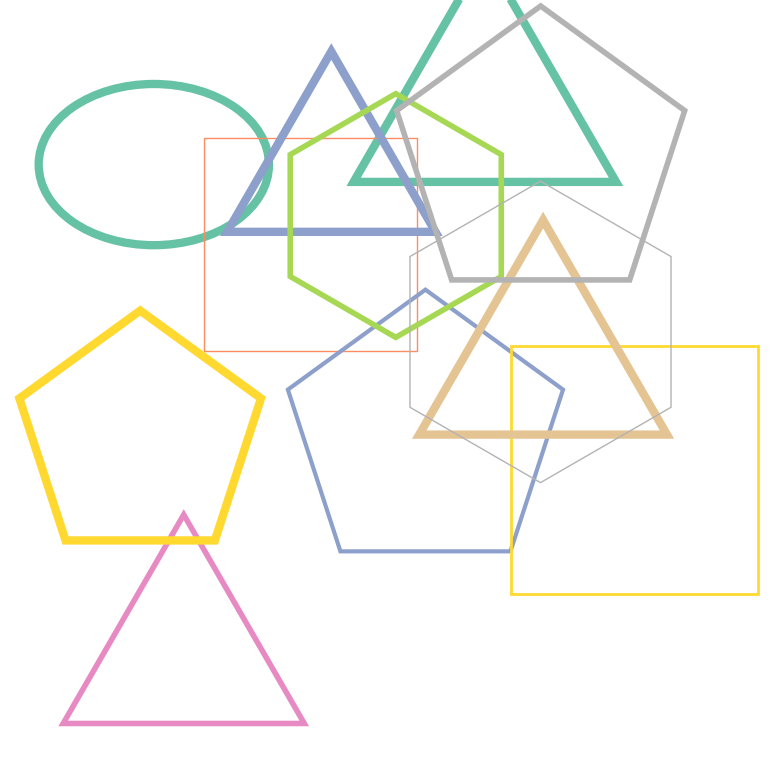[{"shape": "triangle", "thickness": 3, "radius": 0.98, "center": [0.63, 0.862]}, {"shape": "oval", "thickness": 3, "radius": 0.75, "center": [0.2, 0.786]}, {"shape": "square", "thickness": 0.5, "radius": 0.69, "center": [0.403, 0.683]}, {"shape": "triangle", "thickness": 3, "radius": 0.78, "center": [0.43, 0.777]}, {"shape": "pentagon", "thickness": 1.5, "radius": 0.94, "center": [0.553, 0.436]}, {"shape": "triangle", "thickness": 2, "radius": 0.9, "center": [0.239, 0.151]}, {"shape": "hexagon", "thickness": 2, "radius": 0.79, "center": [0.514, 0.72]}, {"shape": "square", "thickness": 1, "radius": 0.8, "center": [0.824, 0.39]}, {"shape": "pentagon", "thickness": 3, "radius": 0.82, "center": [0.182, 0.432]}, {"shape": "triangle", "thickness": 3, "radius": 0.93, "center": [0.705, 0.528]}, {"shape": "pentagon", "thickness": 2, "radius": 0.98, "center": [0.702, 0.796]}, {"shape": "hexagon", "thickness": 0.5, "radius": 0.98, "center": [0.702, 0.569]}]